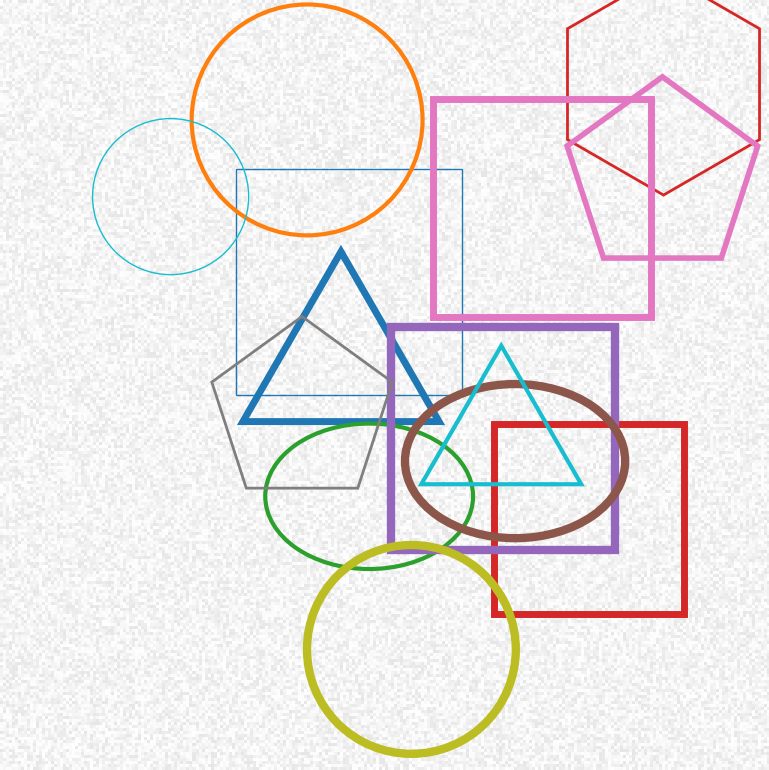[{"shape": "triangle", "thickness": 2.5, "radius": 0.74, "center": [0.443, 0.526]}, {"shape": "square", "thickness": 0.5, "radius": 0.73, "center": [0.453, 0.634]}, {"shape": "circle", "thickness": 1.5, "radius": 0.75, "center": [0.399, 0.844]}, {"shape": "oval", "thickness": 1.5, "radius": 0.67, "center": [0.479, 0.355]}, {"shape": "square", "thickness": 2.5, "radius": 0.62, "center": [0.765, 0.326]}, {"shape": "hexagon", "thickness": 1, "radius": 0.72, "center": [0.862, 0.891]}, {"shape": "square", "thickness": 3, "radius": 0.73, "center": [0.653, 0.431]}, {"shape": "oval", "thickness": 3, "radius": 0.71, "center": [0.669, 0.401]}, {"shape": "square", "thickness": 2.5, "radius": 0.71, "center": [0.704, 0.73]}, {"shape": "pentagon", "thickness": 2, "radius": 0.65, "center": [0.86, 0.77]}, {"shape": "pentagon", "thickness": 1, "radius": 0.62, "center": [0.392, 0.466]}, {"shape": "circle", "thickness": 3, "radius": 0.68, "center": [0.534, 0.157]}, {"shape": "triangle", "thickness": 1.5, "radius": 0.6, "center": [0.651, 0.431]}, {"shape": "circle", "thickness": 0.5, "radius": 0.51, "center": [0.222, 0.745]}]